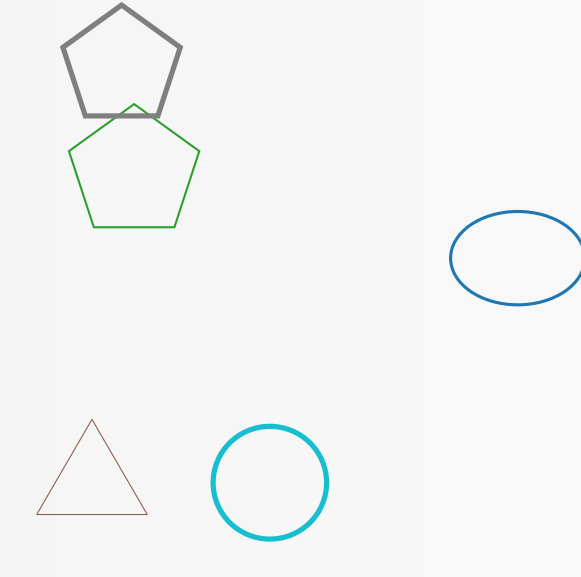[{"shape": "oval", "thickness": 1.5, "radius": 0.58, "center": [0.891, 0.552]}, {"shape": "pentagon", "thickness": 1, "radius": 0.59, "center": [0.231, 0.701]}, {"shape": "triangle", "thickness": 0.5, "radius": 0.55, "center": [0.158, 0.163]}, {"shape": "pentagon", "thickness": 2.5, "radius": 0.53, "center": [0.209, 0.884]}, {"shape": "circle", "thickness": 2.5, "radius": 0.49, "center": [0.464, 0.163]}]